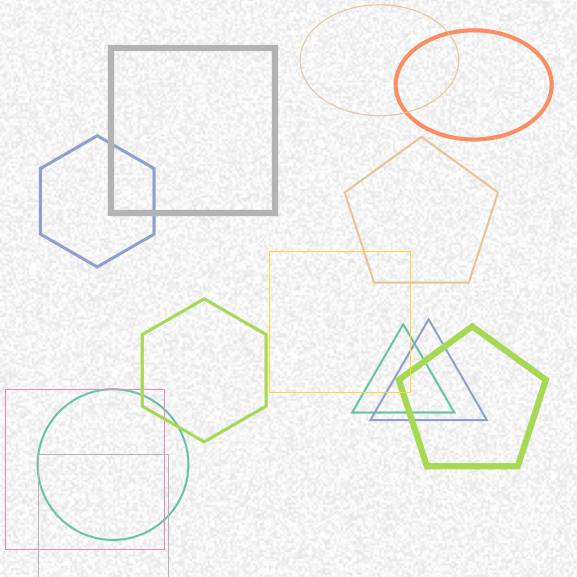[{"shape": "circle", "thickness": 1, "radius": 0.65, "center": [0.196, 0.195]}, {"shape": "triangle", "thickness": 1, "radius": 0.51, "center": [0.698, 0.336]}, {"shape": "oval", "thickness": 2, "radius": 0.68, "center": [0.82, 0.852]}, {"shape": "hexagon", "thickness": 1.5, "radius": 0.57, "center": [0.168, 0.651]}, {"shape": "triangle", "thickness": 1, "radius": 0.58, "center": [0.742, 0.33]}, {"shape": "square", "thickness": 0.5, "radius": 0.69, "center": [0.146, 0.188]}, {"shape": "hexagon", "thickness": 1.5, "radius": 0.62, "center": [0.354, 0.358]}, {"shape": "pentagon", "thickness": 3, "radius": 0.67, "center": [0.818, 0.3]}, {"shape": "square", "thickness": 0.5, "radius": 0.61, "center": [0.588, 0.443]}, {"shape": "pentagon", "thickness": 1, "radius": 0.7, "center": [0.73, 0.623]}, {"shape": "oval", "thickness": 0.5, "radius": 0.69, "center": [0.657, 0.895]}, {"shape": "square", "thickness": 0.5, "radius": 0.56, "center": [0.179, 0.1]}, {"shape": "square", "thickness": 3, "radius": 0.71, "center": [0.334, 0.773]}]